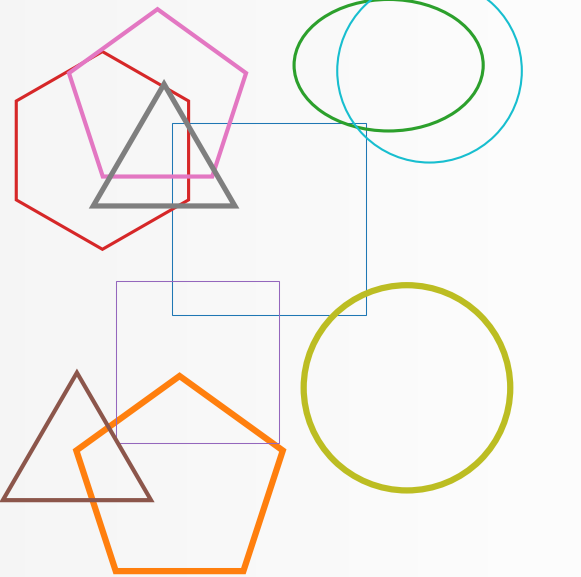[{"shape": "square", "thickness": 0.5, "radius": 0.83, "center": [0.462, 0.62]}, {"shape": "pentagon", "thickness": 3, "radius": 0.93, "center": [0.309, 0.161]}, {"shape": "oval", "thickness": 1.5, "radius": 0.81, "center": [0.669, 0.886]}, {"shape": "hexagon", "thickness": 1.5, "radius": 0.86, "center": [0.176, 0.739]}, {"shape": "square", "thickness": 0.5, "radius": 0.7, "center": [0.34, 0.373]}, {"shape": "triangle", "thickness": 2, "radius": 0.74, "center": [0.132, 0.207]}, {"shape": "pentagon", "thickness": 2, "radius": 0.8, "center": [0.271, 0.823]}, {"shape": "triangle", "thickness": 2.5, "radius": 0.7, "center": [0.282, 0.713]}, {"shape": "circle", "thickness": 3, "radius": 0.89, "center": [0.7, 0.328]}, {"shape": "circle", "thickness": 1, "radius": 0.79, "center": [0.739, 0.876]}]